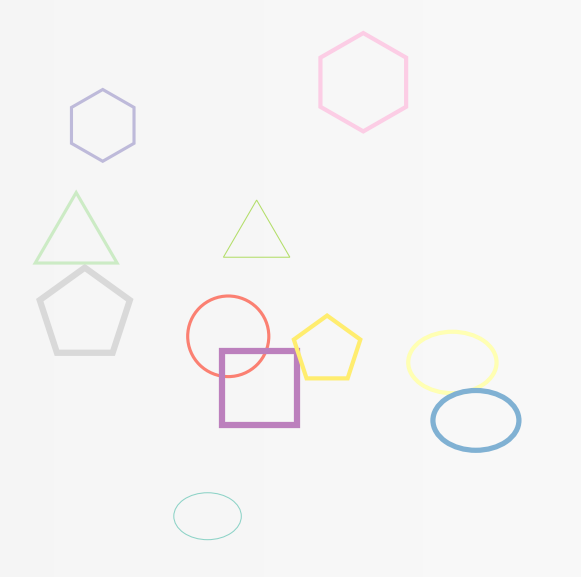[{"shape": "oval", "thickness": 0.5, "radius": 0.29, "center": [0.357, 0.105]}, {"shape": "oval", "thickness": 2, "radius": 0.38, "center": [0.778, 0.371]}, {"shape": "hexagon", "thickness": 1.5, "radius": 0.31, "center": [0.177, 0.782]}, {"shape": "circle", "thickness": 1.5, "radius": 0.35, "center": [0.393, 0.417]}, {"shape": "oval", "thickness": 2.5, "radius": 0.37, "center": [0.819, 0.271]}, {"shape": "triangle", "thickness": 0.5, "radius": 0.33, "center": [0.442, 0.587]}, {"shape": "hexagon", "thickness": 2, "radius": 0.43, "center": [0.625, 0.857]}, {"shape": "pentagon", "thickness": 3, "radius": 0.41, "center": [0.146, 0.454]}, {"shape": "square", "thickness": 3, "radius": 0.32, "center": [0.447, 0.327]}, {"shape": "triangle", "thickness": 1.5, "radius": 0.41, "center": [0.131, 0.584]}, {"shape": "pentagon", "thickness": 2, "radius": 0.3, "center": [0.563, 0.393]}]